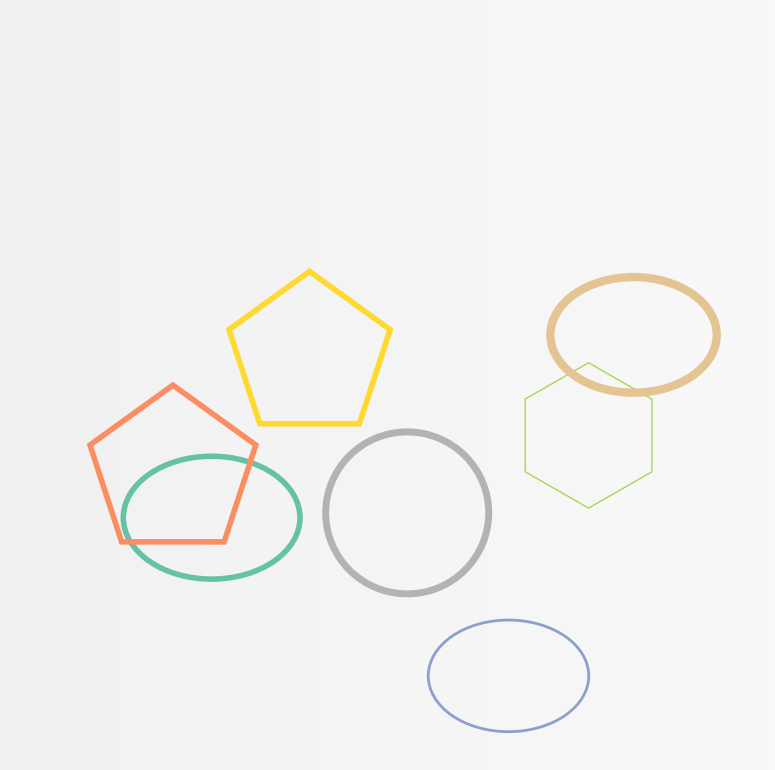[{"shape": "oval", "thickness": 2, "radius": 0.57, "center": [0.273, 0.328]}, {"shape": "pentagon", "thickness": 2, "radius": 0.56, "center": [0.223, 0.387]}, {"shape": "oval", "thickness": 1, "radius": 0.52, "center": [0.656, 0.122]}, {"shape": "hexagon", "thickness": 0.5, "radius": 0.47, "center": [0.759, 0.435]}, {"shape": "pentagon", "thickness": 2, "radius": 0.55, "center": [0.399, 0.538]}, {"shape": "oval", "thickness": 3, "radius": 0.54, "center": [0.817, 0.565]}, {"shape": "circle", "thickness": 2.5, "radius": 0.53, "center": [0.525, 0.334]}]